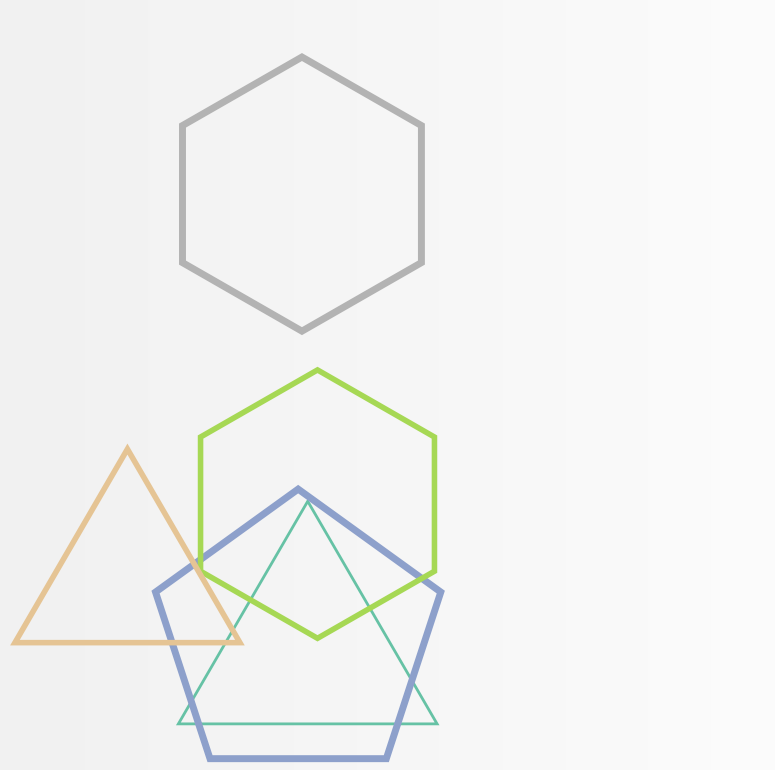[{"shape": "triangle", "thickness": 1, "radius": 0.96, "center": [0.397, 0.156]}, {"shape": "pentagon", "thickness": 2.5, "radius": 0.97, "center": [0.385, 0.171]}, {"shape": "hexagon", "thickness": 2, "radius": 0.87, "center": [0.41, 0.345]}, {"shape": "triangle", "thickness": 2, "radius": 0.84, "center": [0.164, 0.249]}, {"shape": "hexagon", "thickness": 2.5, "radius": 0.89, "center": [0.39, 0.748]}]